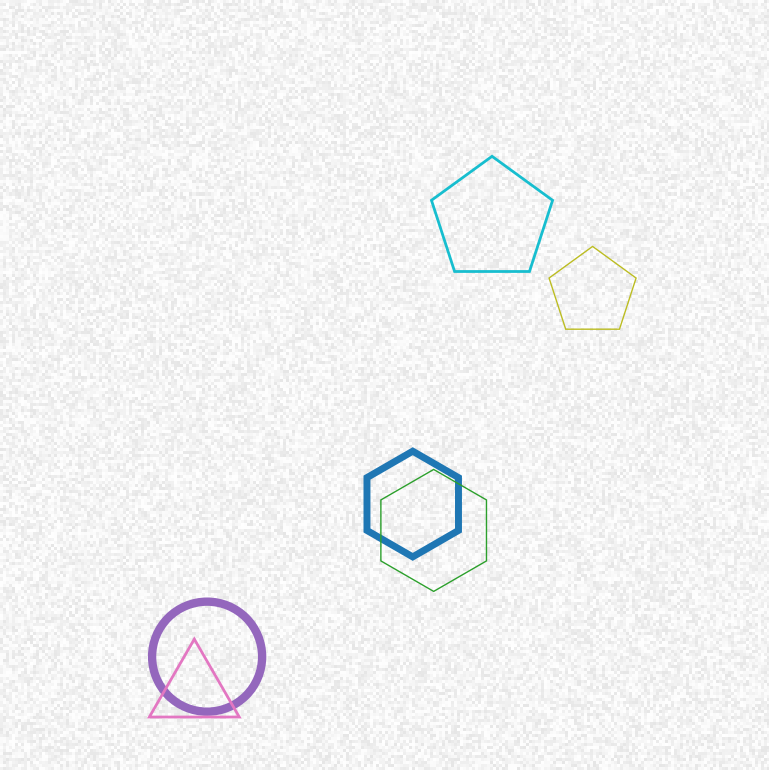[{"shape": "hexagon", "thickness": 2.5, "radius": 0.34, "center": [0.536, 0.345]}, {"shape": "hexagon", "thickness": 0.5, "radius": 0.4, "center": [0.563, 0.311]}, {"shape": "circle", "thickness": 3, "radius": 0.36, "center": [0.269, 0.147]}, {"shape": "triangle", "thickness": 1, "radius": 0.34, "center": [0.252, 0.103]}, {"shape": "pentagon", "thickness": 0.5, "radius": 0.3, "center": [0.77, 0.621]}, {"shape": "pentagon", "thickness": 1, "radius": 0.41, "center": [0.639, 0.714]}]